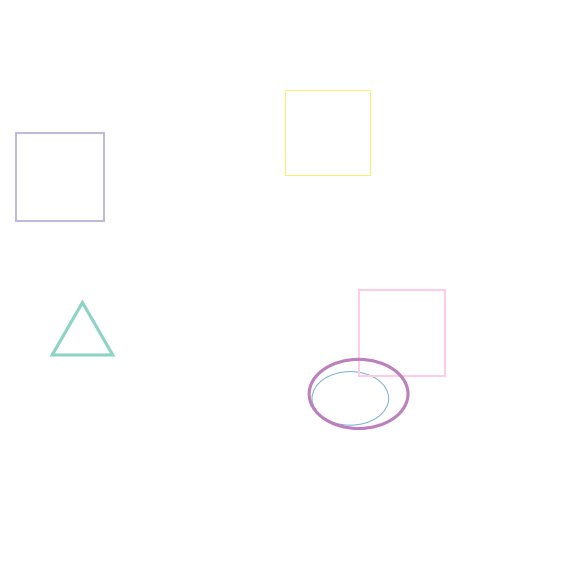[{"shape": "triangle", "thickness": 1.5, "radius": 0.3, "center": [0.143, 0.415]}, {"shape": "square", "thickness": 1, "radius": 0.38, "center": [0.104, 0.692]}, {"shape": "oval", "thickness": 0.5, "radius": 0.33, "center": [0.607, 0.309]}, {"shape": "square", "thickness": 1, "radius": 0.37, "center": [0.696, 0.423]}, {"shape": "oval", "thickness": 1.5, "radius": 0.43, "center": [0.621, 0.317]}, {"shape": "square", "thickness": 0.5, "radius": 0.37, "center": [0.567, 0.77]}]